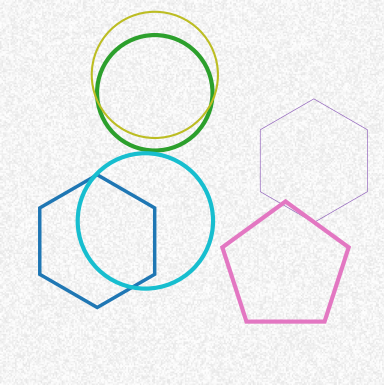[{"shape": "hexagon", "thickness": 2.5, "radius": 0.86, "center": [0.253, 0.374]}, {"shape": "circle", "thickness": 3, "radius": 0.75, "center": [0.402, 0.759]}, {"shape": "hexagon", "thickness": 0.5, "radius": 0.8, "center": [0.815, 0.583]}, {"shape": "pentagon", "thickness": 3, "radius": 0.86, "center": [0.742, 0.304]}, {"shape": "circle", "thickness": 1.5, "radius": 0.82, "center": [0.402, 0.805]}, {"shape": "circle", "thickness": 3, "radius": 0.88, "center": [0.378, 0.426]}]